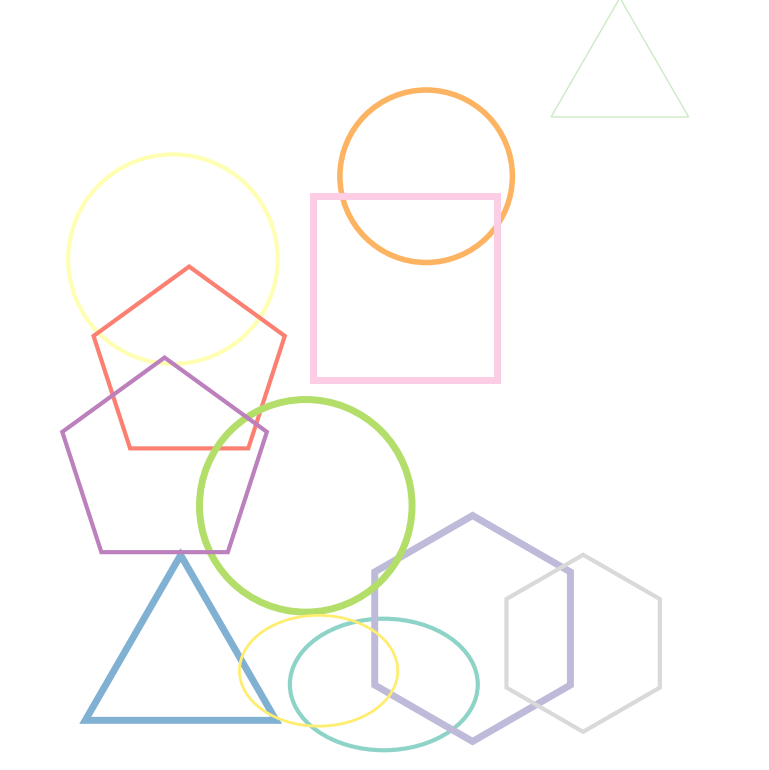[{"shape": "oval", "thickness": 1.5, "radius": 0.61, "center": [0.498, 0.111]}, {"shape": "circle", "thickness": 1.5, "radius": 0.68, "center": [0.225, 0.663]}, {"shape": "hexagon", "thickness": 2.5, "radius": 0.73, "center": [0.614, 0.184]}, {"shape": "pentagon", "thickness": 1.5, "radius": 0.65, "center": [0.246, 0.523]}, {"shape": "triangle", "thickness": 2.5, "radius": 0.72, "center": [0.235, 0.136]}, {"shape": "circle", "thickness": 2, "radius": 0.56, "center": [0.553, 0.771]}, {"shape": "circle", "thickness": 2.5, "radius": 0.69, "center": [0.397, 0.343]}, {"shape": "square", "thickness": 2.5, "radius": 0.6, "center": [0.526, 0.626]}, {"shape": "hexagon", "thickness": 1.5, "radius": 0.57, "center": [0.757, 0.165]}, {"shape": "pentagon", "thickness": 1.5, "radius": 0.7, "center": [0.214, 0.396]}, {"shape": "triangle", "thickness": 0.5, "radius": 0.52, "center": [0.805, 0.9]}, {"shape": "oval", "thickness": 1, "radius": 0.51, "center": [0.414, 0.129]}]